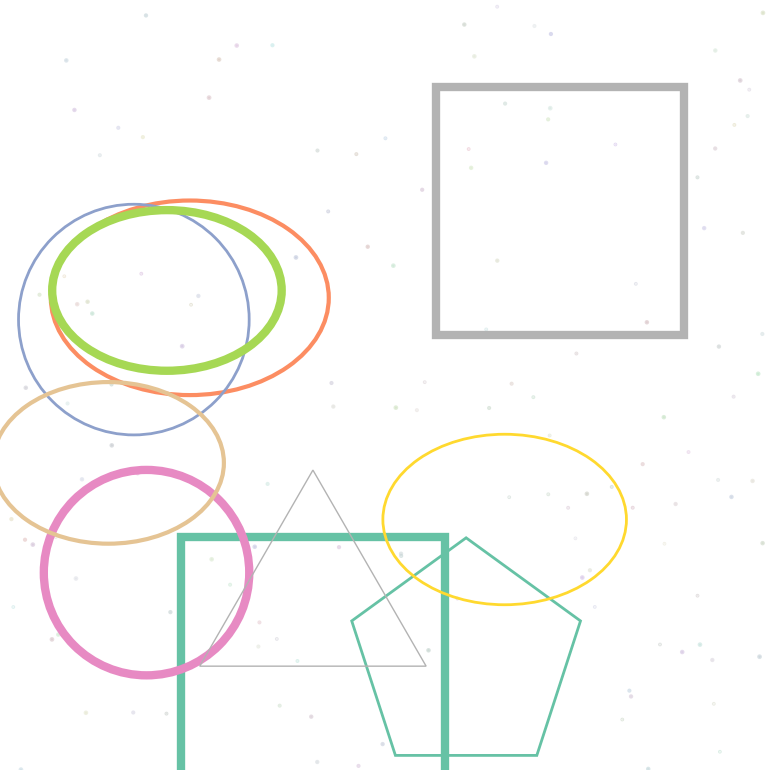[{"shape": "square", "thickness": 3, "radius": 0.85, "center": [0.406, 0.132]}, {"shape": "pentagon", "thickness": 1, "radius": 0.78, "center": [0.605, 0.145]}, {"shape": "oval", "thickness": 1.5, "radius": 0.9, "center": [0.247, 0.613]}, {"shape": "circle", "thickness": 1, "radius": 0.75, "center": [0.174, 0.585]}, {"shape": "circle", "thickness": 3, "radius": 0.67, "center": [0.19, 0.256]}, {"shape": "oval", "thickness": 3, "radius": 0.75, "center": [0.217, 0.623]}, {"shape": "oval", "thickness": 1, "radius": 0.79, "center": [0.655, 0.325]}, {"shape": "oval", "thickness": 1.5, "radius": 0.75, "center": [0.141, 0.399]}, {"shape": "triangle", "thickness": 0.5, "radius": 0.85, "center": [0.406, 0.22]}, {"shape": "square", "thickness": 3, "radius": 0.8, "center": [0.728, 0.726]}]